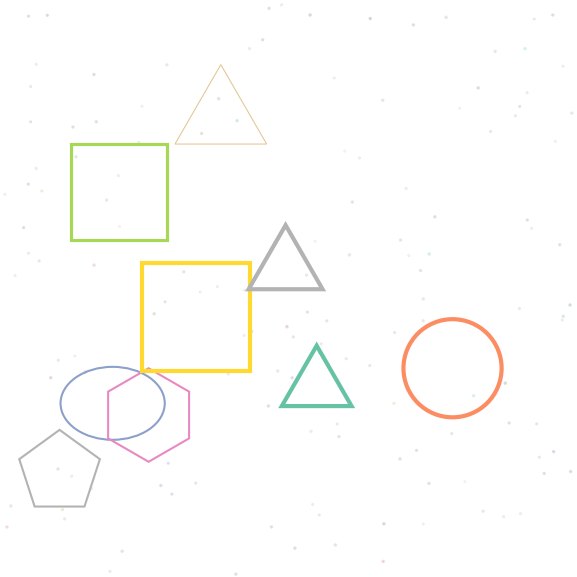[{"shape": "triangle", "thickness": 2, "radius": 0.35, "center": [0.548, 0.331]}, {"shape": "circle", "thickness": 2, "radius": 0.42, "center": [0.784, 0.361]}, {"shape": "oval", "thickness": 1, "radius": 0.45, "center": [0.195, 0.301]}, {"shape": "hexagon", "thickness": 1, "radius": 0.4, "center": [0.257, 0.28]}, {"shape": "square", "thickness": 1.5, "radius": 0.42, "center": [0.205, 0.667]}, {"shape": "square", "thickness": 2, "radius": 0.47, "center": [0.339, 0.45]}, {"shape": "triangle", "thickness": 0.5, "radius": 0.46, "center": [0.382, 0.796]}, {"shape": "triangle", "thickness": 2, "radius": 0.37, "center": [0.495, 0.535]}, {"shape": "pentagon", "thickness": 1, "radius": 0.37, "center": [0.103, 0.181]}]